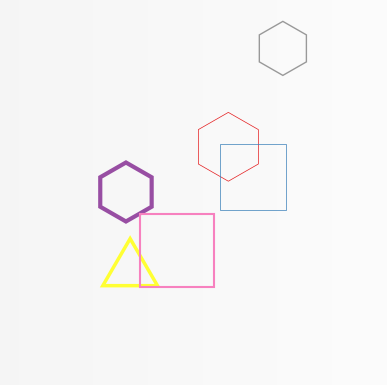[{"shape": "hexagon", "thickness": 0.5, "radius": 0.45, "center": [0.589, 0.619]}, {"shape": "square", "thickness": 0.5, "radius": 0.43, "center": [0.652, 0.54]}, {"shape": "hexagon", "thickness": 3, "radius": 0.38, "center": [0.325, 0.501]}, {"shape": "triangle", "thickness": 2.5, "radius": 0.41, "center": [0.336, 0.299]}, {"shape": "square", "thickness": 1.5, "radius": 0.48, "center": [0.456, 0.35]}, {"shape": "hexagon", "thickness": 1, "radius": 0.35, "center": [0.73, 0.874]}]